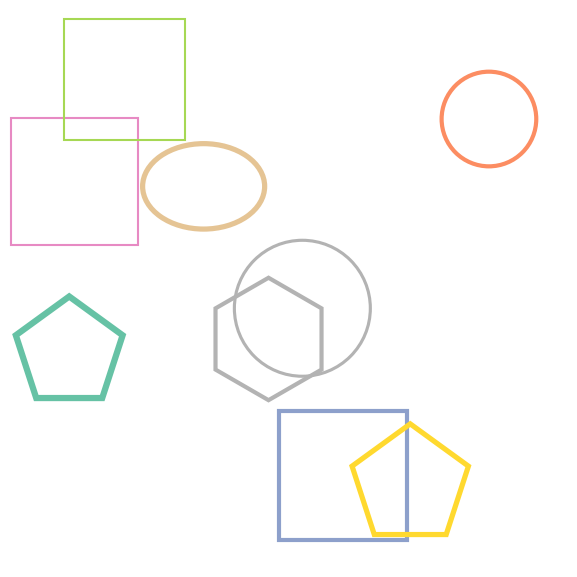[{"shape": "pentagon", "thickness": 3, "radius": 0.49, "center": [0.12, 0.389]}, {"shape": "circle", "thickness": 2, "radius": 0.41, "center": [0.847, 0.793]}, {"shape": "square", "thickness": 2, "radius": 0.56, "center": [0.594, 0.176]}, {"shape": "square", "thickness": 1, "radius": 0.55, "center": [0.129, 0.685]}, {"shape": "square", "thickness": 1, "radius": 0.52, "center": [0.215, 0.862]}, {"shape": "pentagon", "thickness": 2.5, "radius": 0.53, "center": [0.71, 0.159]}, {"shape": "oval", "thickness": 2.5, "radius": 0.53, "center": [0.353, 0.676]}, {"shape": "hexagon", "thickness": 2, "radius": 0.53, "center": [0.465, 0.412]}, {"shape": "circle", "thickness": 1.5, "radius": 0.59, "center": [0.524, 0.465]}]